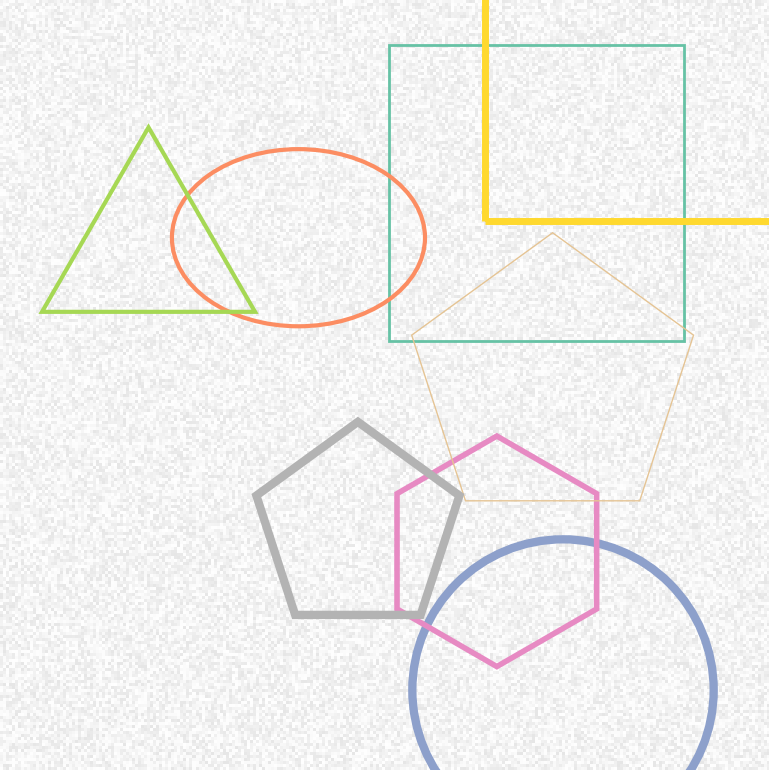[{"shape": "square", "thickness": 1, "radius": 0.96, "center": [0.697, 0.75]}, {"shape": "oval", "thickness": 1.5, "radius": 0.82, "center": [0.388, 0.691]}, {"shape": "circle", "thickness": 3, "radius": 0.98, "center": [0.731, 0.104]}, {"shape": "hexagon", "thickness": 2, "radius": 0.75, "center": [0.645, 0.284]}, {"shape": "triangle", "thickness": 1.5, "radius": 0.8, "center": [0.193, 0.675]}, {"shape": "square", "thickness": 2.5, "radius": 0.93, "center": [0.817, 0.899]}, {"shape": "pentagon", "thickness": 0.5, "radius": 0.96, "center": [0.718, 0.505]}, {"shape": "pentagon", "thickness": 3, "radius": 0.69, "center": [0.465, 0.314]}]